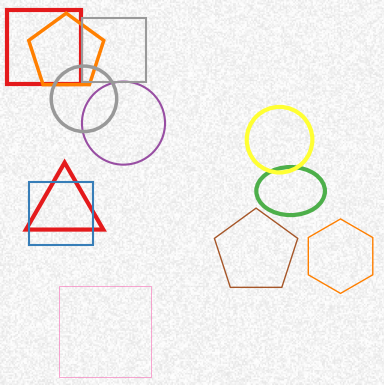[{"shape": "triangle", "thickness": 3, "radius": 0.58, "center": [0.168, 0.462]}, {"shape": "square", "thickness": 3, "radius": 0.48, "center": [0.114, 0.878]}, {"shape": "square", "thickness": 1.5, "radius": 0.41, "center": [0.158, 0.445]}, {"shape": "oval", "thickness": 3, "radius": 0.45, "center": [0.755, 0.504]}, {"shape": "circle", "thickness": 1.5, "radius": 0.54, "center": [0.321, 0.68]}, {"shape": "hexagon", "thickness": 1, "radius": 0.48, "center": [0.885, 0.335]}, {"shape": "pentagon", "thickness": 2.5, "radius": 0.51, "center": [0.172, 0.863]}, {"shape": "circle", "thickness": 3, "radius": 0.43, "center": [0.726, 0.637]}, {"shape": "pentagon", "thickness": 1, "radius": 0.57, "center": [0.665, 0.346]}, {"shape": "square", "thickness": 0.5, "radius": 0.6, "center": [0.273, 0.139]}, {"shape": "circle", "thickness": 2.5, "radius": 0.43, "center": [0.218, 0.743]}, {"shape": "square", "thickness": 1.5, "radius": 0.42, "center": [0.295, 0.87]}]